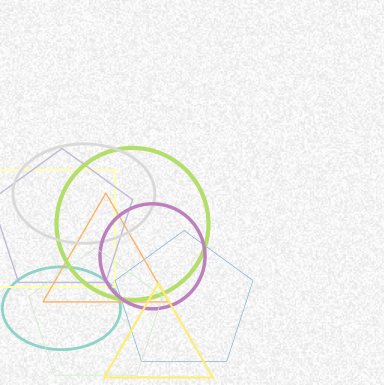[{"shape": "oval", "thickness": 2, "radius": 0.77, "center": [0.16, 0.199]}, {"shape": "square", "thickness": 1.5, "radius": 0.76, "center": [0.146, 0.406]}, {"shape": "pentagon", "thickness": 1, "radius": 0.96, "center": [0.161, 0.422]}, {"shape": "pentagon", "thickness": 0.5, "radius": 0.94, "center": [0.478, 0.213]}, {"shape": "triangle", "thickness": 1, "radius": 0.94, "center": [0.275, 0.31]}, {"shape": "circle", "thickness": 3, "radius": 0.99, "center": [0.344, 0.418]}, {"shape": "oval", "thickness": 2, "radius": 0.92, "center": [0.218, 0.497]}, {"shape": "circle", "thickness": 2.5, "radius": 0.68, "center": [0.396, 0.334]}, {"shape": "pentagon", "thickness": 0.5, "radius": 0.91, "center": [0.249, 0.173]}, {"shape": "triangle", "thickness": 1.5, "radius": 0.82, "center": [0.412, 0.101]}]